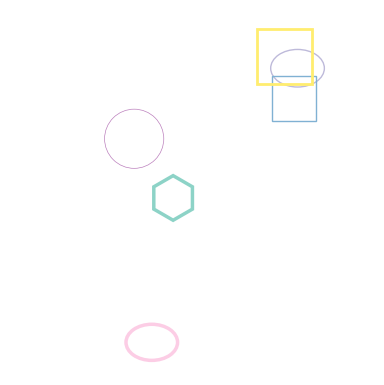[{"shape": "hexagon", "thickness": 2.5, "radius": 0.29, "center": [0.45, 0.486]}, {"shape": "oval", "thickness": 1, "radius": 0.35, "center": [0.773, 0.823]}, {"shape": "square", "thickness": 1, "radius": 0.29, "center": [0.764, 0.745]}, {"shape": "oval", "thickness": 2.5, "radius": 0.33, "center": [0.394, 0.111]}, {"shape": "circle", "thickness": 0.5, "radius": 0.38, "center": [0.349, 0.64]}, {"shape": "square", "thickness": 2, "radius": 0.36, "center": [0.739, 0.853]}]